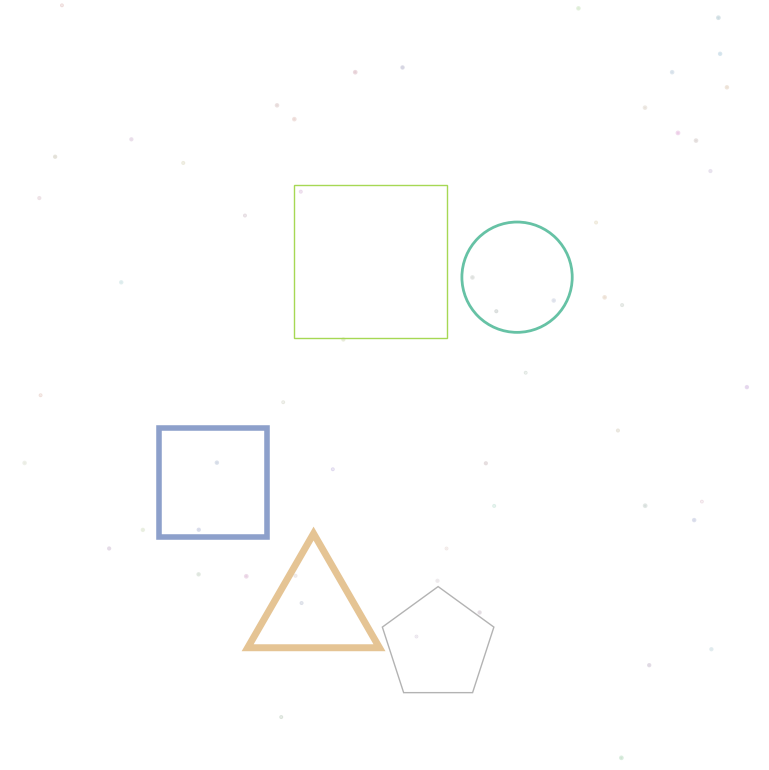[{"shape": "circle", "thickness": 1, "radius": 0.36, "center": [0.672, 0.64]}, {"shape": "square", "thickness": 2, "radius": 0.35, "center": [0.277, 0.373]}, {"shape": "square", "thickness": 0.5, "radius": 0.5, "center": [0.481, 0.66]}, {"shape": "triangle", "thickness": 2.5, "radius": 0.49, "center": [0.407, 0.208]}, {"shape": "pentagon", "thickness": 0.5, "radius": 0.38, "center": [0.569, 0.162]}]